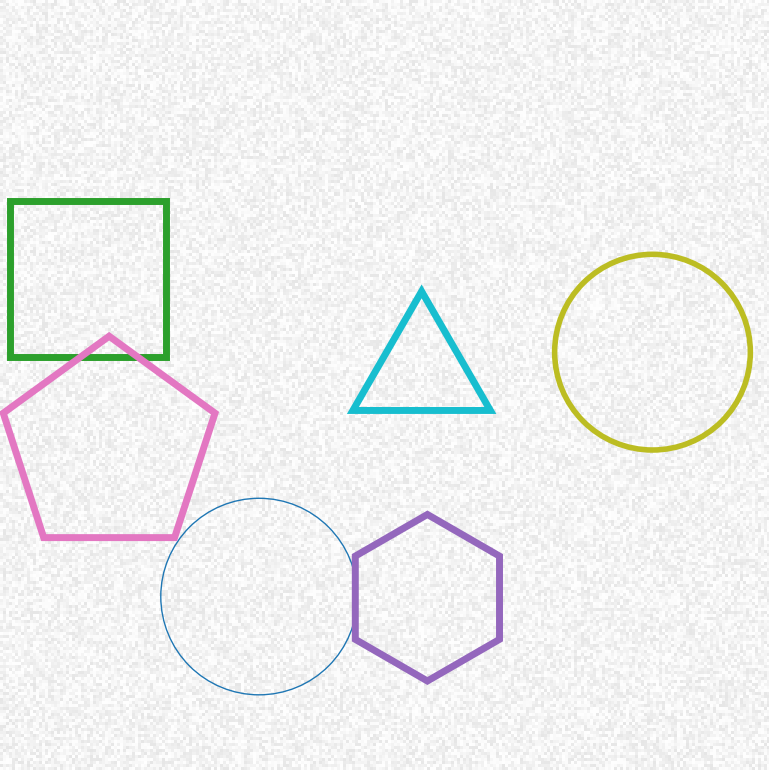[{"shape": "circle", "thickness": 0.5, "radius": 0.64, "center": [0.336, 0.225]}, {"shape": "square", "thickness": 2.5, "radius": 0.51, "center": [0.114, 0.638]}, {"shape": "hexagon", "thickness": 2.5, "radius": 0.54, "center": [0.555, 0.224]}, {"shape": "pentagon", "thickness": 2.5, "radius": 0.72, "center": [0.142, 0.419]}, {"shape": "circle", "thickness": 2, "radius": 0.64, "center": [0.847, 0.543]}, {"shape": "triangle", "thickness": 2.5, "radius": 0.52, "center": [0.548, 0.518]}]